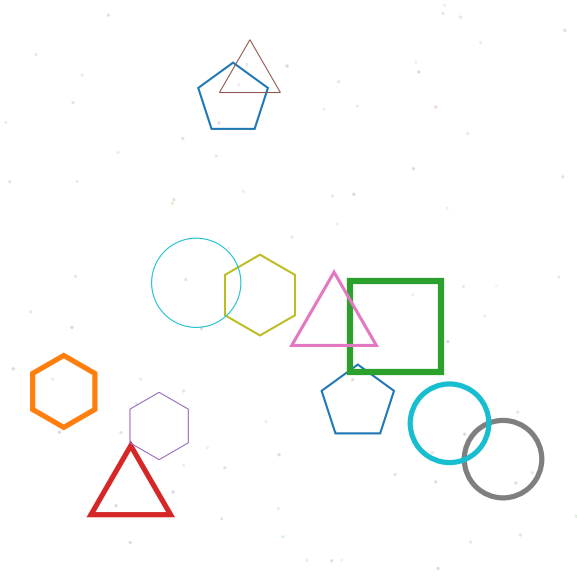[{"shape": "pentagon", "thickness": 1, "radius": 0.33, "center": [0.62, 0.302]}, {"shape": "pentagon", "thickness": 1, "radius": 0.32, "center": [0.404, 0.827]}, {"shape": "hexagon", "thickness": 2.5, "radius": 0.31, "center": [0.11, 0.321]}, {"shape": "square", "thickness": 3, "radius": 0.39, "center": [0.685, 0.434]}, {"shape": "triangle", "thickness": 2.5, "radius": 0.4, "center": [0.226, 0.148]}, {"shape": "hexagon", "thickness": 0.5, "radius": 0.29, "center": [0.276, 0.261]}, {"shape": "triangle", "thickness": 0.5, "radius": 0.3, "center": [0.433, 0.869]}, {"shape": "triangle", "thickness": 1.5, "radius": 0.42, "center": [0.578, 0.443]}, {"shape": "circle", "thickness": 2.5, "radius": 0.34, "center": [0.871, 0.204]}, {"shape": "hexagon", "thickness": 1, "radius": 0.35, "center": [0.45, 0.488]}, {"shape": "circle", "thickness": 2.5, "radius": 0.34, "center": [0.778, 0.266]}, {"shape": "circle", "thickness": 0.5, "radius": 0.39, "center": [0.34, 0.509]}]